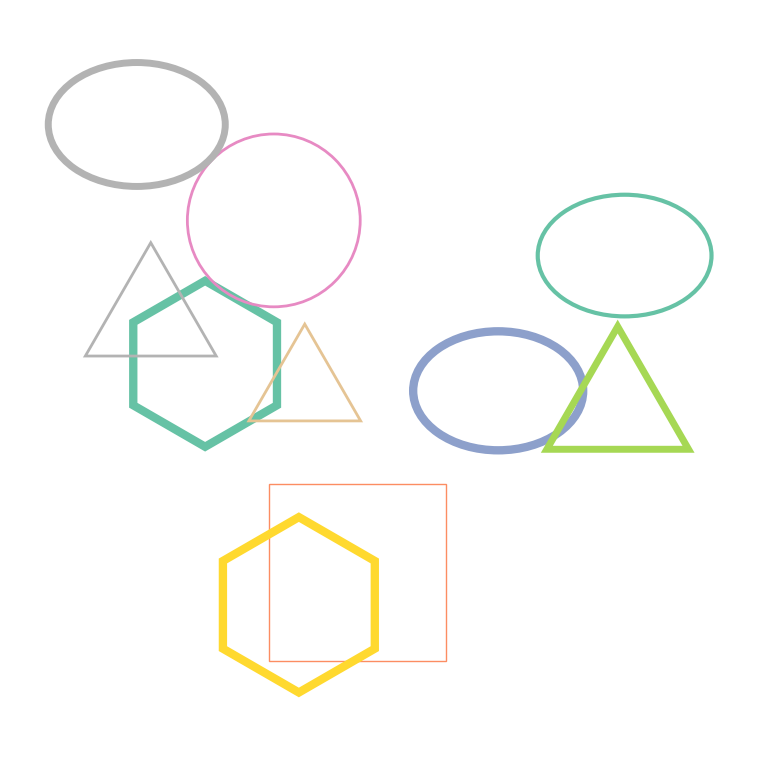[{"shape": "oval", "thickness": 1.5, "radius": 0.56, "center": [0.811, 0.668]}, {"shape": "hexagon", "thickness": 3, "radius": 0.54, "center": [0.266, 0.528]}, {"shape": "square", "thickness": 0.5, "radius": 0.58, "center": [0.464, 0.257]}, {"shape": "oval", "thickness": 3, "radius": 0.55, "center": [0.647, 0.492]}, {"shape": "circle", "thickness": 1, "radius": 0.56, "center": [0.356, 0.714]}, {"shape": "triangle", "thickness": 2.5, "radius": 0.53, "center": [0.802, 0.47]}, {"shape": "hexagon", "thickness": 3, "radius": 0.57, "center": [0.388, 0.215]}, {"shape": "triangle", "thickness": 1, "radius": 0.42, "center": [0.396, 0.495]}, {"shape": "triangle", "thickness": 1, "radius": 0.49, "center": [0.196, 0.587]}, {"shape": "oval", "thickness": 2.5, "radius": 0.57, "center": [0.178, 0.838]}]